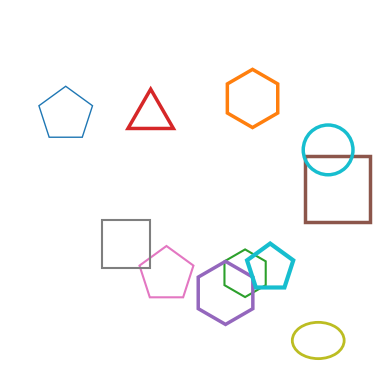[{"shape": "pentagon", "thickness": 1, "radius": 0.37, "center": [0.171, 0.703]}, {"shape": "hexagon", "thickness": 2.5, "radius": 0.38, "center": [0.656, 0.744]}, {"shape": "hexagon", "thickness": 1.5, "radius": 0.31, "center": [0.637, 0.29]}, {"shape": "triangle", "thickness": 2.5, "radius": 0.34, "center": [0.391, 0.7]}, {"shape": "hexagon", "thickness": 2.5, "radius": 0.41, "center": [0.586, 0.239]}, {"shape": "square", "thickness": 2.5, "radius": 0.42, "center": [0.876, 0.509]}, {"shape": "pentagon", "thickness": 1.5, "radius": 0.37, "center": [0.432, 0.287]}, {"shape": "square", "thickness": 1.5, "radius": 0.31, "center": [0.327, 0.367]}, {"shape": "oval", "thickness": 2, "radius": 0.34, "center": [0.827, 0.116]}, {"shape": "circle", "thickness": 2.5, "radius": 0.32, "center": [0.852, 0.611]}, {"shape": "pentagon", "thickness": 3, "radius": 0.32, "center": [0.702, 0.304]}]